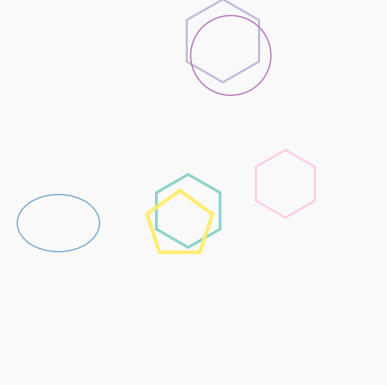[{"shape": "hexagon", "thickness": 2, "radius": 0.47, "center": [0.486, 0.452]}, {"shape": "hexagon", "thickness": 1.5, "radius": 0.54, "center": [0.575, 0.894]}, {"shape": "oval", "thickness": 1, "radius": 0.53, "center": [0.151, 0.421]}, {"shape": "hexagon", "thickness": 1.5, "radius": 0.44, "center": [0.737, 0.523]}, {"shape": "circle", "thickness": 1, "radius": 0.52, "center": [0.596, 0.856]}, {"shape": "pentagon", "thickness": 2.5, "radius": 0.44, "center": [0.464, 0.416]}]